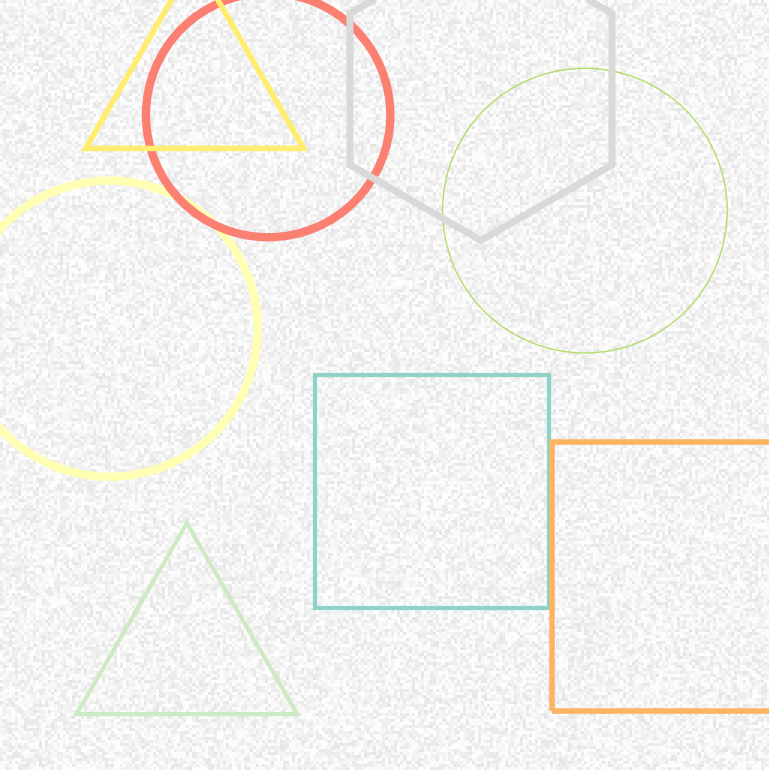[{"shape": "square", "thickness": 1.5, "radius": 0.76, "center": [0.561, 0.362]}, {"shape": "circle", "thickness": 3, "radius": 0.96, "center": [0.142, 0.573]}, {"shape": "circle", "thickness": 3, "radius": 0.79, "center": [0.348, 0.851]}, {"shape": "square", "thickness": 2, "radius": 0.87, "center": [0.891, 0.251]}, {"shape": "circle", "thickness": 0.5, "radius": 0.92, "center": [0.76, 0.726]}, {"shape": "hexagon", "thickness": 2.5, "radius": 0.98, "center": [0.625, 0.884]}, {"shape": "triangle", "thickness": 1.5, "radius": 0.83, "center": [0.243, 0.155]}, {"shape": "triangle", "thickness": 2, "radius": 0.82, "center": [0.253, 0.889]}]